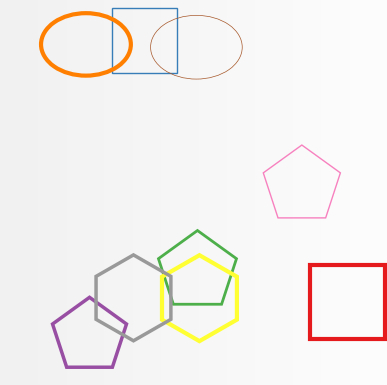[{"shape": "square", "thickness": 3, "radius": 0.48, "center": [0.898, 0.215]}, {"shape": "square", "thickness": 1, "radius": 0.42, "center": [0.373, 0.894]}, {"shape": "pentagon", "thickness": 2, "radius": 0.53, "center": [0.51, 0.295]}, {"shape": "pentagon", "thickness": 2.5, "radius": 0.5, "center": [0.231, 0.127]}, {"shape": "oval", "thickness": 3, "radius": 0.58, "center": [0.222, 0.885]}, {"shape": "hexagon", "thickness": 3, "radius": 0.56, "center": [0.515, 0.226]}, {"shape": "oval", "thickness": 0.5, "radius": 0.59, "center": [0.507, 0.877]}, {"shape": "pentagon", "thickness": 1, "radius": 0.52, "center": [0.779, 0.519]}, {"shape": "hexagon", "thickness": 2.5, "radius": 0.56, "center": [0.344, 0.226]}]